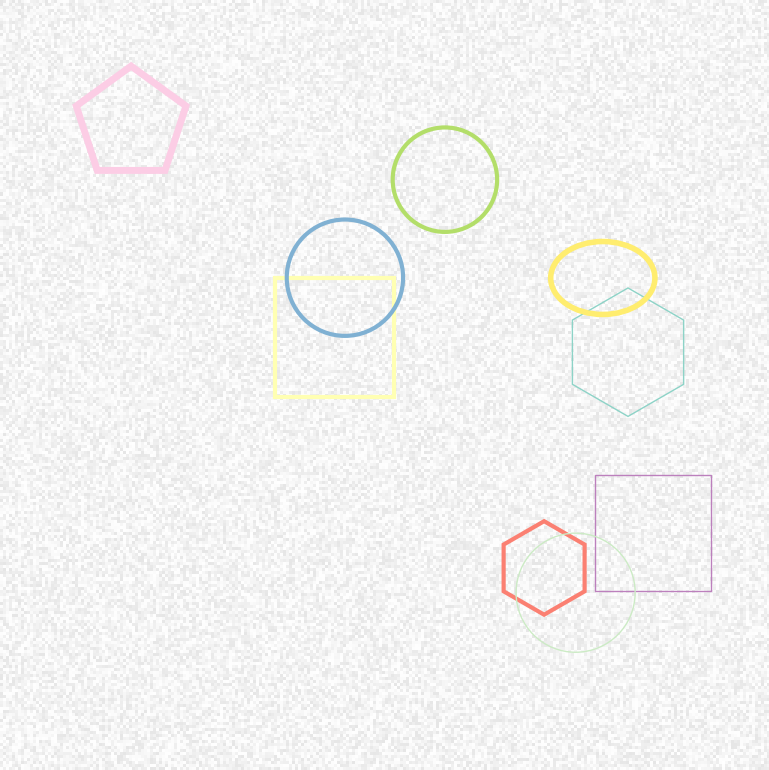[{"shape": "hexagon", "thickness": 0.5, "radius": 0.42, "center": [0.816, 0.543]}, {"shape": "square", "thickness": 1.5, "radius": 0.39, "center": [0.435, 0.562]}, {"shape": "hexagon", "thickness": 1.5, "radius": 0.3, "center": [0.707, 0.262]}, {"shape": "circle", "thickness": 1.5, "radius": 0.38, "center": [0.448, 0.639]}, {"shape": "circle", "thickness": 1.5, "radius": 0.34, "center": [0.578, 0.767]}, {"shape": "pentagon", "thickness": 2.5, "radius": 0.37, "center": [0.17, 0.839]}, {"shape": "square", "thickness": 0.5, "radius": 0.38, "center": [0.848, 0.308]}, {"shape": "circle", "thickness": 0.5, "radius": 0.39, "center": [0.748, 0.23]}, {"shape": "oval", "thickness": 2, "radius": 0.34, "center": [0.783, 0.639]}]